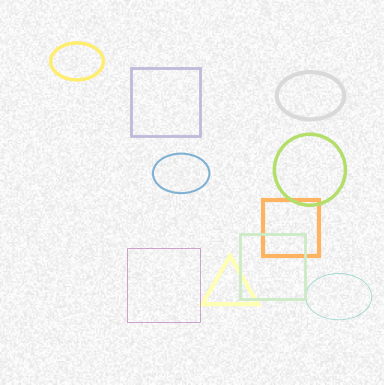[{"shape": "oval", "thickness": 0.5, "radius": 0.43, "center": [0.88, 0.229]}, {"shape": "triangle", "thickness": 3, "radius": 0.42, "center": [0.598, 0.252]}, {"shape": "square", "thickness": 2, "radius": 0.45, "center": [0.43, 0.735]}, {"shape": "oval", "thickness": 1.5, "radius": 0.37, "center": [0.471, 0.55]}, {"shape": "square", "thickness": 3, "radius": 0.36, "center": [0.755, 0.408]}, {"shape": "circle", "thickness": 2.5, "radius": 0.46, "center": [0.805, 0.559]}, {"shape": "oval", "thickness": 3, "radius": 0.44, "center": [0.807, 0.751]}, {"shape": "square", "thickness": 0.5, "radius": 0.47, "center": [0.425, 0.26]}, {"shape": "square", "thickness": 2, "radius": 0.42, "center": [0.709, 0.308]}, {"shape": "oval", "thickness": 2.5, "radius": 0.34, "center": [0.2, 0.84]}]